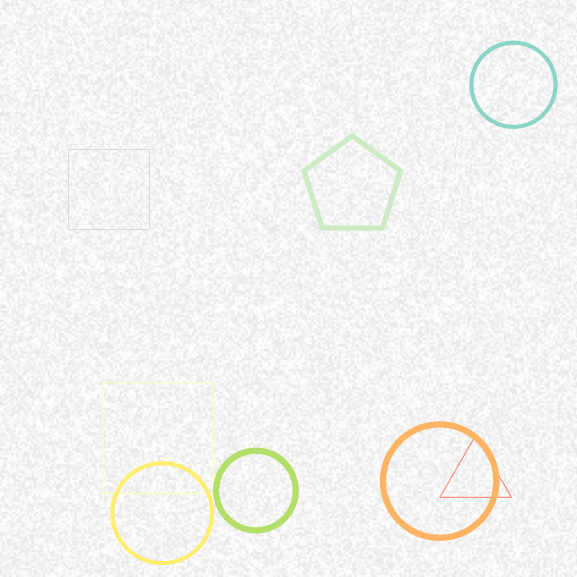[{"shape": "circle", "thickness": 2, "radius": 0.36, "center": [0.889, 0.852]}, {"shape": "square", "thickness": 0.5, "radius": 0.48, "center": [0.273, 0.242]}, {"shape": "triangle", "thickness": 0.5, "radius": 0.36, "center": [0.824, 0.174]}, {"shape": "circle", "thickness": 3, "radius": 0.49, "center": [0.761, 0.166]}, {"shape": "circle", "thickness": 3, "radius": 0.34, "center": [0.443, 0.15]}, {"shape": "square", "thickness": 0.5, "radius": 0.35, "center": [0.187, 0.672]}, {"shape": "pentagon", "thickness": 2.5, "radius": 0.44, "center": [0.61, 0.676]}, {"shape": "circle", "thickness": 2, "radius": 0.43, "center": [0.281, 0.111]}]